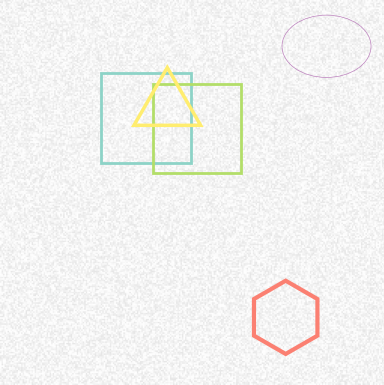[{"shape": "square", "thickness": 2, "radius": 0.59, "center": [0.379, 0.693]}, {"shape": "hexagon", "thickness": 3, "radius": 0.48, "center": [0.742, 0.176]}, {"shape": "square", "thickness": 2, "radius": 0.57, "center": [0.511, 0.666]}, {"shape": "oval", "thickness": 0.5, "radius": 0.58, "center": [0.848, 0.88]}, {"shape": "triangle", "thickness": 2.5, "radius": 0.5, "center": [0.435, 0.725]}]